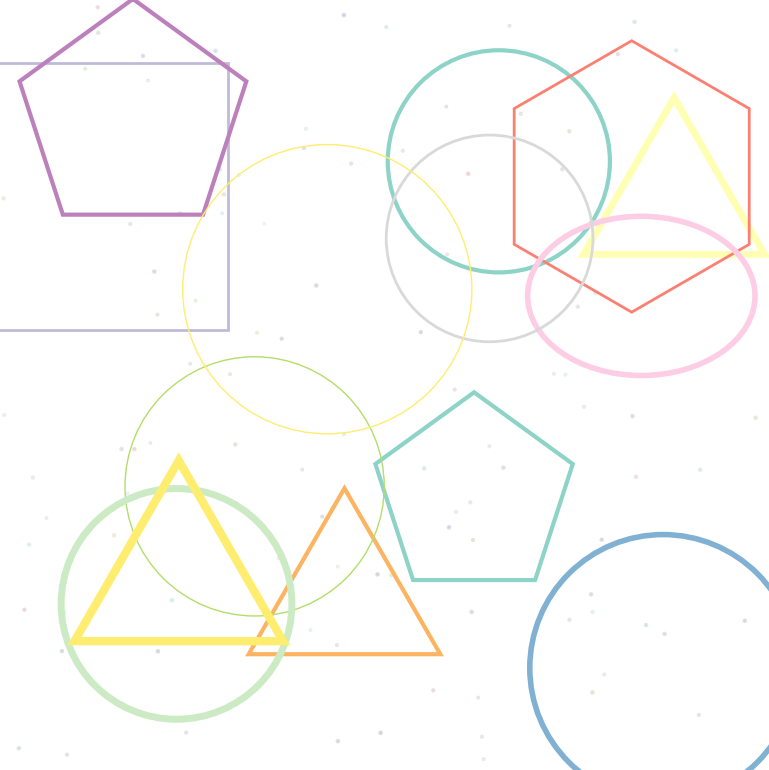[{"shape": "circle", "thickness": 1.5, "radius": 0.72, "center": [0.648, 0.79]}, {"shape": "pentagon", "thickness": 1.5, "radius": 0.67, "center": [0.616, 0.356]}, {"shape": "triangle", "thickness": 2.5, "radius": 0.68, "center": [0.875, 0.737]}, {"shape": "square", "thickness": 1, "radius": 0.87, "center": [0.122, 0.745]}, {"shape": "hexagon", "thickness": 1, "radius": 0.88, "center": [0.82, 0.771]}, {"shape": "circle", "thickness": 2, "radius": 0.87, "center": [0.861, 0.133]}, {"shape": "triangle", "thickness": 1.5, "radius": 0.72, "center": [0.447, 0.222]}, {"shape": "circle", "thickness": 0.5, "radius": 0.84, "center": [0.331, 0.368]}, {"shape": "oval", "thickness": 2, "radius": 0.74, "center": [0.833, 0.616]}, {"shape": "circle", "thickness": 1, "radius": 0.67, "center": [0.636, 0.69]}, {"shape": "pentagon", "thickness": 1.5, "radius": 0.77, "center": [0.173, 0.847]}, {"shape": "circle", "thickness": 2.5, "radius": 0.75, "center": [0.229, 0.216]}, {"shape": "triangle", "thickness": 3, "radius": 0.78, "center": [0.232, 0.245]}, {"shape": "circle", "thickness": 0.5, "radius": 0.94, "center": [0.425, 0.624]}]